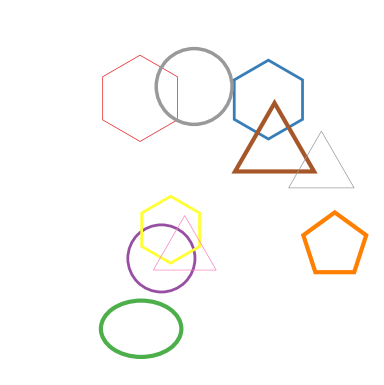[{"shape": "hexagon", "thickness": 0.5, "radius": 0.56, "center": [0.364, 0.745]}, {"shape": "hexagon", "thickness": 2, "radius": 0.51, "center": [0.697, 0.741]}, {"shape": "oval", "thickness": 3, "radius": 0.52, "center": [0.367, 0.146]}, {"shape": "circle", "thickness": 2, "radius": 0.44, "center": [0.419, 0.329]}, {"shape": "pentagon", "thickness": 3, "radius": 0.43, "center": [0.87, 0.362]}, {"shape": "hexagon", "thickness": 2, "radius": 0.43, "center": [0.443, 0.403]}, {"shape": "triangle", "thickness": 3, "radius": 0.59, "center": [0.713, 0.614]}, {"shape": "triangle", "thickness": 0.5, "radius": 0.47, "center": [0.48, 0.346]}, {"shape": "triangle", "thickness": 0.5, "radius": 0.49, "center": [0.835, 0.561]}, {"shape": "circle", "thickness": 2.5, "radius": 0.49, "center": [0.504, 0.775]}]